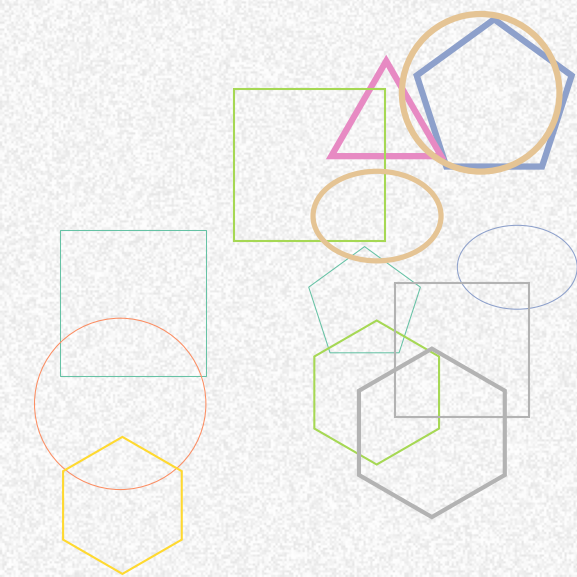[{"shape": "square", "thickness": 0.5, "radius": 0.63, "center": [0.23, 0.475]}, {"shape": "pentagon", "thickness": 0.5, "radius": 0.51, "center": [0.631, 0.47]}, {"shape": "circle", "thickness": 0.5, "radius": 0.74, "center": [0.208, 0.3]}, {"shape": "pentagon", "thickness": 3, "radius": 0.71, "center": [0.856, 0.825]}, {"shape": "oval", "thickness": 0.5, "radius": 0.52, "center": [0.896, 0.536]}, {"shape": "triangle", "thickness": 3, "radius": 0.55, "center": [0.669, 0.784]}, {"shape": "hexagon", "thickness": 1, "radius": 0.62, "center": [0.652, 0.319]}, {"shape": "square", "thickness": 1, "radius": 0.66, "center": [0.536, 0.714]}, {"shape": "hexagon", "thickness": 1, "radius": 0.59, "center": [0.212, 0.124]}, {"shape": "circle", "thickness": 3, "radius": 0.68, "center": [0.832, 0.838]}, {"shape": "oval", "thickness": 2.5, "radius": 0.55, "center": [0.653, 0.625]}, {"shape": "square", "thickness": 1, "radius": 0.58, "center": [0.801, 0.393]}, {"shape": "hexagon", "thickness": 2, "radius": 0.73, "center": [0.748, 0.25]}]